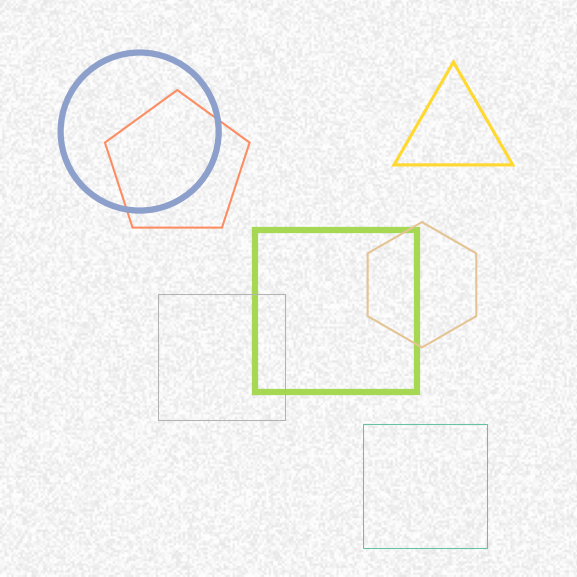[{"shape": "square", "thickness": 0.5, "radius": 0.54, "center": [0.735, 0.157]}, {"shape": "pentagon", "thickness": 1, "radius": 0.66, "center": [0.307, 0.712]}, {"shape": "circle", "thickness": 3, "radius": 0.68, "center": [0.242, 0.771]}, {"shape": "square", "thickness": 3, "radius": 0.7, "center": [0.582, 0.461]}, {"shape": "triangle", "thickness": 1.5, "radius": 0.59, "center": [0.785, 0.773]}, {"shape": "hexagon", "thickness": 1, "radius": 0.54, "center": [0.731, 0.506]}, {"shape": "square", "thickness": 0.5, "radius": 0.55, "center": [0.384, 0.38]}]